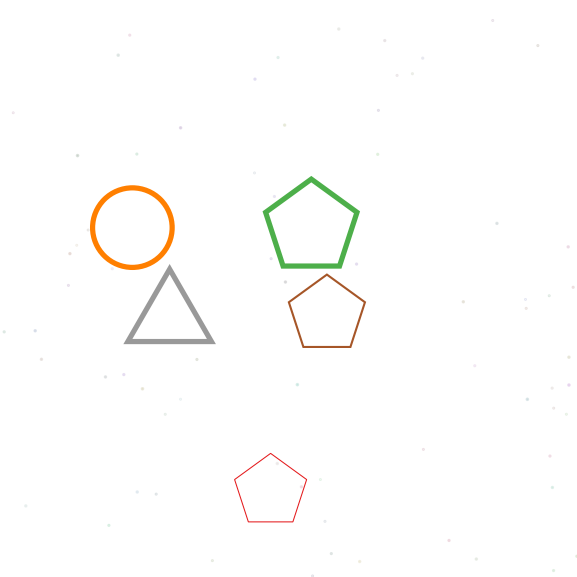[{"shape": "pentagon", "thickness": 0.5, "radius": 0.33, "center": [0.469, 0.148]}, {"shape": "pentagon", "thickness": 2.5, "radius": 0.42, "center": [0.539, 0.606]}, {"shape": "circle", "thickness": 2.5, "radius": 0.34, "center": [0.229, 0.605]}, {"shape": "pentagon", "thickness": 1, "radius": 0.35, "center": [0.566, 0.454]}, {"shape": "triangle", "thickness": 2.5, "radius": 0.42, "center": [0.294, 0.449]}]